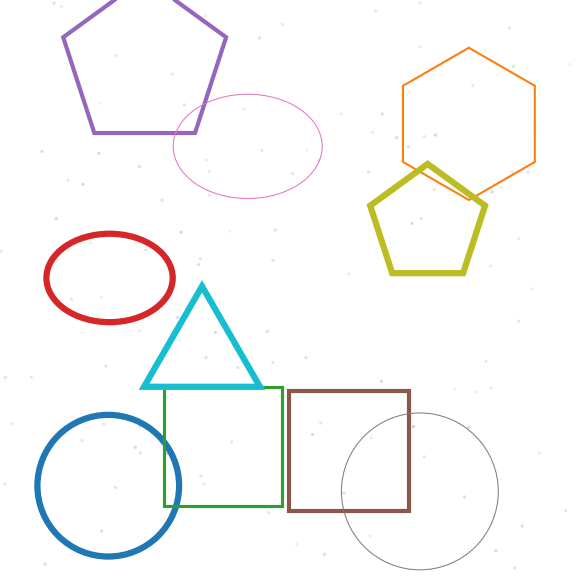[{"shape": "circle", "thickness": 3, "radius": 0.61, "center": [0.187, 0.158]}, {"shape": "hexagon", "thickness": 1, "radius": 0.66, "center": [0.812, 0.785]}, {"shape": "square", "thickness": 1.5, "radius": 0.51, "center": [0.386, 0.226]}, {"shape": "oval", "thickness": 3, "radius": 0.55, "center": [0.19, 0.518]}, {"shape": "pentagon", "thickness": 2, "radius": 0.74, "center": [0.25, 0.889]}, {"shape": "square", "thickness": 2, "radius": 0.52, "center": [0.604, 0.218]}, {"shape": "oval", "thickness": 0.5, "radius": 0.65, "center": [0.429, 0.746]}, {"shape": "circle", "thickness": 0.5, "radius": 0.68, "center": [0.727, 0.148]}, {"shape": "pentagon", "thickness": 3, "radius": 0.52, "center": [0.741, 0.611]}, {"shape": "triangle", "thickness": 3, "radius": 0.58, "center": [0.35, 0.387]}]